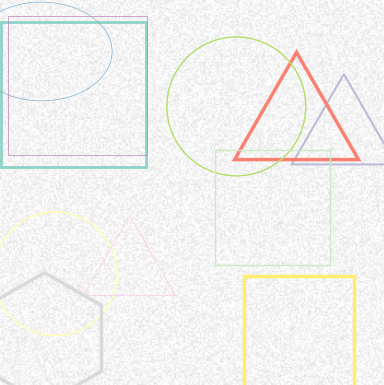[{"shape": "square", "thickness": 2, "radius": 0.94, "center": [0.191, 0.754]}, {"shape": "circle", "thickness": 1, "radius": 0.8, "center": [0.144, 0.289]}, {"shape": "triangle", "thickness": 1.5, "radius": 0.78, "center": [0.893, 0.651]}, {"shape": "triangle", "thickness": 2.5, "radius": 0.93, "center": [0.77, 0.678]}, {"shape": "oval", "thickness": 0.5, "radius": 0.92, "center": [0.108, 0.866]}, {"shape": "circle", "thickness": 1, "radius": 0.9, "center": [0.614, 0.724]}, {"shape": "triangle", "thickness": 0.5, "radius": 0.69, "center": [0.337, 0.302]}, {"shape": "hexagon", "thickness": 2.5, "radius": 0.85, "center": [0.116, 0.121]}, {"shape": "square", "thickness": 0.5, "radius": 0.9, "center": [0.201, 0.779]}, {"shape": "square", "thickness": 1, "radius": 0.74, "center": [0.708, 0.461]}, {"shape": "square", "thickness": 2.5, "radius": 0.71, "center": [0.776, 0.14]}]